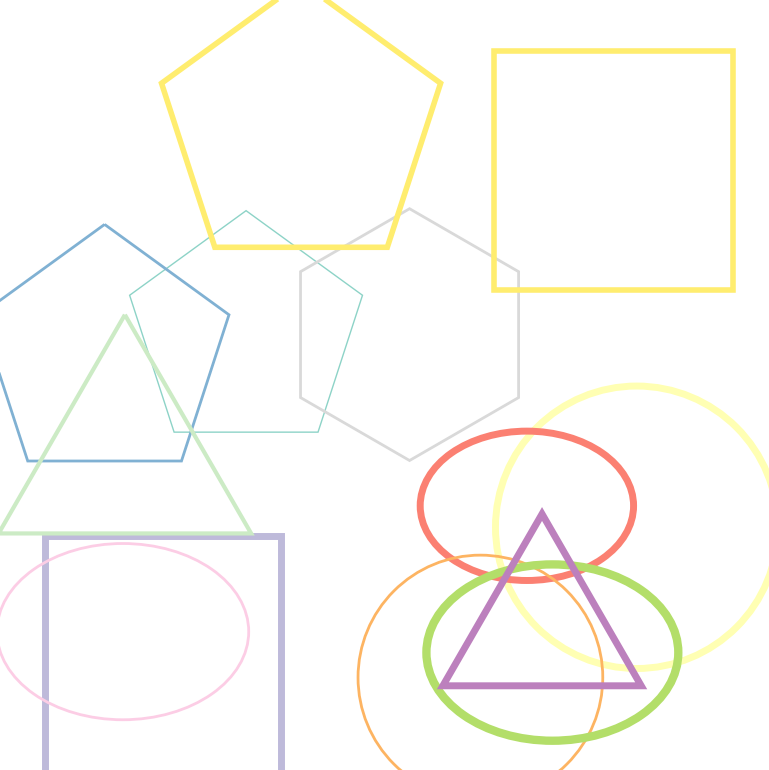[{"shape": "pentagon", "thickness": 0.5, "radius": 0.79, "center": [0.32, 0.567]}, {"shape": "circle", "thickness": 2.5, "radius": 0.92, "center": [0.827, 0.315]}, {"shape": "square", "thickness": 2.5, "radius": 0.76, "center": [0.212, 0.151]}, {"shape": "oval", "thickness": 2.5, "radius": 0.69, "center": [0.684, 0.343]}, {"shape": "pentagon", "thickness": 1, "radius": 0.85, "center": [0.136, 0.539]}, {"shape": "circle", "thickness": 1, "radius": 0.79, "center": [0.624, 0.12]}, {"shape": "oval", "thickness": 3, "radius": 0.82, "center": [0.717, 0.153]}, {"shape": "oval", "thickness": 1, "radius": 0.82, "center": [0.16, 0.18]}, {"shape": "hexagon", "thickness": 1, "radius": 0.82, "center": [0.532, 0.565]}, {"shape": "triangle", "thickness": 2.5, "radius": 0.74, "center": [0.704, 0.184]}, {"shape": "triangle", "thickness": 1.5, "radius": 0.95, "center": [0.162, 0.402]}, {"shape": "pentagon", "thickness": 2, "radius": 0.95, "center": [0.391, 0.833]}, {"shape": "square", "thickness": 2, "radius": 0.78, "center": [0.797, 0.779]}]